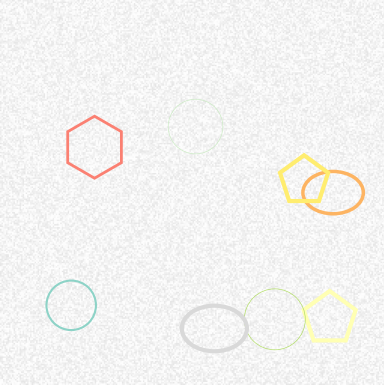[{"shape": "circle", "thickness": 1.5, "radius": 0.32, "center": [0.185, 0.207]}, {"shape": "pentagon", "thickness": 3, "radius": 0.35, "center": [0.856, 0.173]}, {"shape": "hexagon", "thickness": 2, "radius": 0.4, "center": [0.246, 0.618]}, {"shape": "oval", "thickness": 2.5, "radius": 0.39, "center": [0.865, 0.5]}, {"shape": "circle", "thickness": 0.5, "radius": 0.4, "center": [0.714, 0.171]}, {"shape": "oval", "thickness": 3, "radius": 0.42, "center": [0.557, 0.147]}, {"shape": "circle", "thickness": 0.5, "radius": 0.35, "center": [0.508, 0.671]}, {"shape": "pentagon", "thickness": 3, "radius": 0.33, "center": [0.79, 0.531]}]